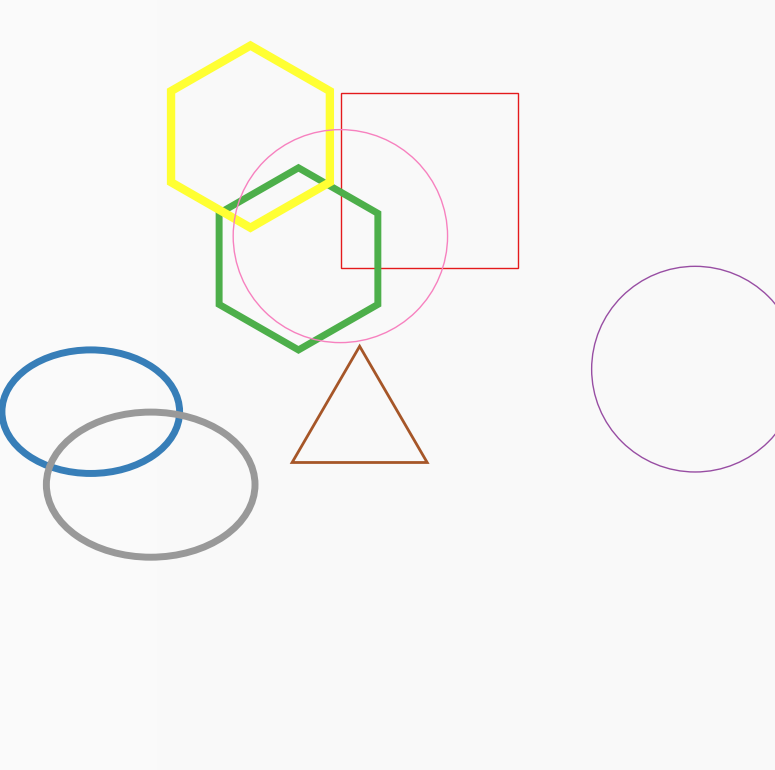[{"shape": "square", "thickness": 0.5, "radius": 0.57, "center": [0.554, 0.766]}, {"shape": "oval", "thickness": 2.5, "radius": 0.57, "center": [0.117, 0.465]}, {"shape": "hexagon", "thickness": 2.5, "radius": 0.59, "center": [0.385, 0.664]}, {"shape": "circle", "thickness": 0.5, "radius": 0.67, "center": [0.897, 0.521]}, {"shape": "hexagon", "thickness": 3, "radius": 0.59, "center": [0.323, 0.823]}, {"shape": "triangle", "thickness": 1, "radius": 0.5, "center": [0.464, 0.45]}, {"shape": "circle", "thickness": 0.5, "radius": 0.69, "center": [0.439, 0.693]}, {"shape": "oval", "thickness": 2.5, "radius": 0.67, "center": [0.194, 0.371]}]